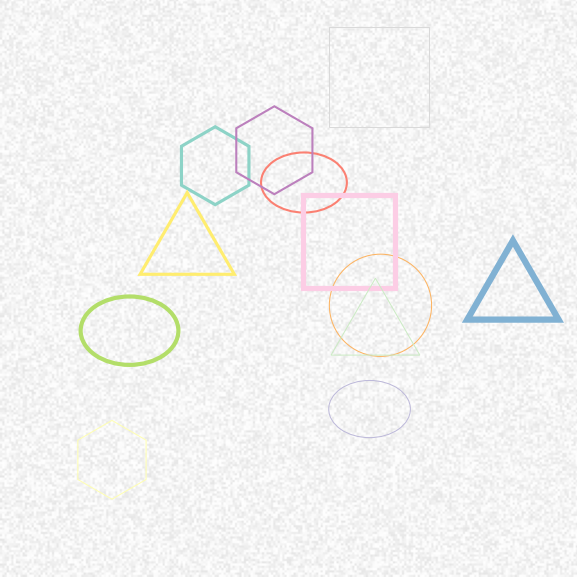[{"shape": "hexagon", "thickness": 1.5, "radius": 0.34, "center": [0.373, 0.712]}, {"shape": "hexagon", "thickness": 0.5, "radius": 0.34, "center": [0.194, 0.203]}, {"shape": "oval", "thickness": 0.5, "radius": 0.35, "center": [0.64, 0.291]}, {"shape": "oval", "thickness": 1, "radius": 0.37, "center": [0.526, 0.683]}, {"shape": "triangle", "thickness": 3, "radius": 0.46, "center": [0.888, 0.491]}, {"shape": "circle", "thickness": 0.5, "radius": 0.44, "center": [0.659, 0.47]}, {"shape": "oval", "thickness": 2, "radius": 0.42, "center": [0.224, 0.427]}, {"shape": "square", "thickness": 2.5, "radius": 0.4, "center": [0.604, 0.581]}, {"shape": "square", "thickness": 0.5, "radius": 0.43, "center": [0.656, 0.866]}, {"shape": "hexagon", "thickness": 1, "radius": 0.38, "center": [0.475, 0.739]}, {"shape": "triangle", "thickness": 0.5, "radius": 0.44, "center": [0.65, 0.429]}, {"shape": "triangle", "thickness": 1.5, "radius": 0.47, "center": [0.324, 0.571]}]